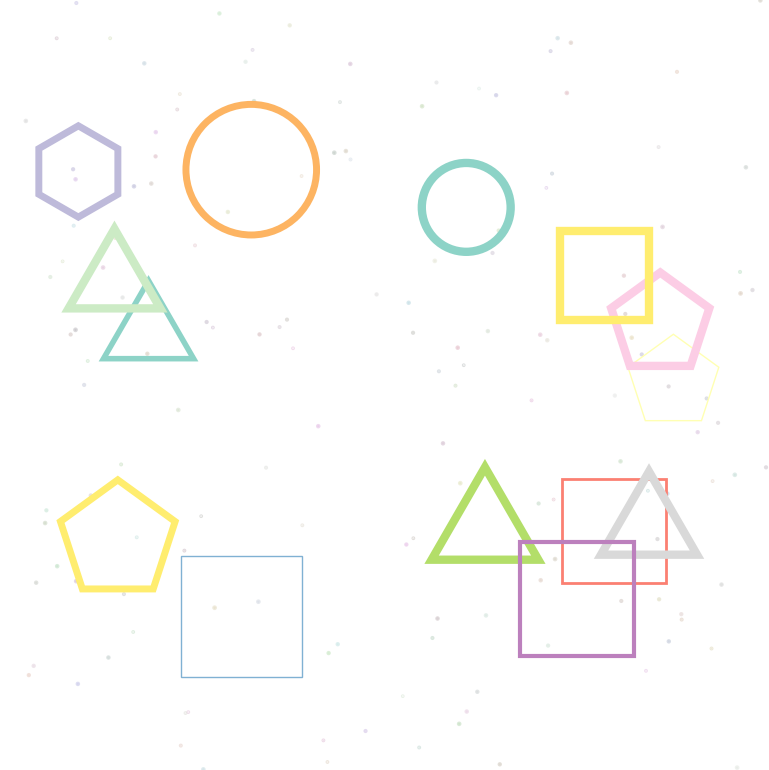[{"shape": "triangle", "thickness": 2, "radius": 0.34, "center": [0.193, 0.568]}, {"shape": "circle", "thickness": 3, "radius": 0.29, "center": [0.606, 0.731]}, {"shape": "pentagon", "thickness": 0.5, "radius": 0.31, "center": [0.875, 0.504]}, {"shape": "hexagon", "thickness": 2.5, "radius": 0.3, "center": [0.102, 0.777]}, {"shape": "square", "thickness": 1, "radius": 0.34, "center": [0.798, 0.31]}, {"shape": "square", "thickness": 0.5, "radius": 0.39, "center": [0.314, 0.199]}, {"shape": "circle", "thickness": 2.5, "radius": 0.42, "center": [0.326, 0.78]}, {"shape": "triangle", "thickness": 3, "radius": 0.4, "center": [0.63, 0.313]}, {"shape": "pentagon", "thickness": 3, "radius": 0.34, "center": [0.857, 0.579]}, {"shape": "triangle", "thickness": 3, "radius": 0.36, "center": [0.843, 0.316]}, {"shape": "square", "thickness": 1.5, "radius": 0.37, "center": [0.75, 0.222]}, {"shape": "triangle", "thickness": 3, "radius": 0.34, "center": [0.149, 0.634]}, {"shape": "pentagon", "thickness": 2.5, "radius": 0.39, "center": [0.153, 0.298]}, {"shape": "square", "thickness": 3, "radius": 0.29, "center": [0.785, 0.642]}]